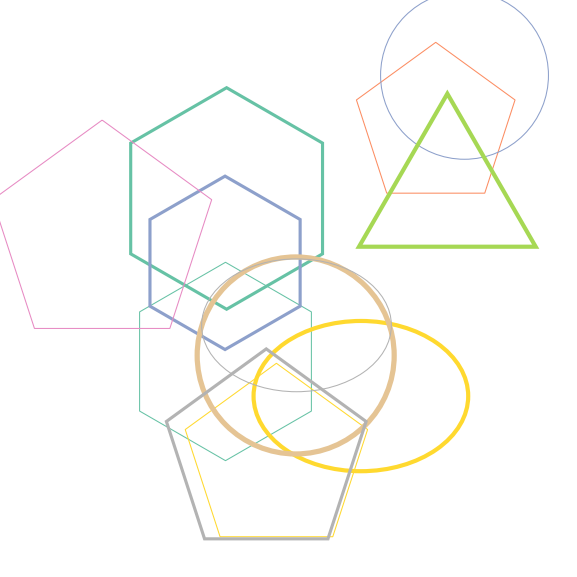[{"shape": "hexagon", "thickness": 1.5, "radius": 0.96, "center": [0.392, 0.655]}, {"shape": "hexagon", "thickness": 0.5, "radius": 0.86, "center": [0.39, 0.373]}, {"shape": "pentagon", "thickness": 0.5, "radius": 0.72, "center": [0.755, 0.781]}, {"shape": "hexagon", "thickness": 1.5, "radius": 0.75, "center": [0.39, 0.544]}, {"shape": "circle", "thickness": 0.5, "radius": 0.73, "center": [0.804, 0.869]}, {"shape": "pentagon", "thickness": 0.5, "radius": 1.0, "center": [0.177, 0.592]}, {"shape": "triangle", "thickness": 2, "radius": 0.88, "center": [0.775, 0.66]}, {"shape": "pentagon", "thickness": 0.5, "radius": 0.83, "center": [0.479, 0.204]}, {"shape": "oval", "thickness": 2, "radius": 0.93, "center": [0.625, 0.313]}, {"shape": "circle", "thickness": 2.5, "radius": 0.85, "center": [0.512, 0.384]}, {"shape": "oval", "thickness": 0.5, "radius": 0.82, "center": [0.513, 0.436]}, {"shape": "pentagon", "thickness": 1.5, "radius": 0.91, "center": [0.461, 0.213]}]